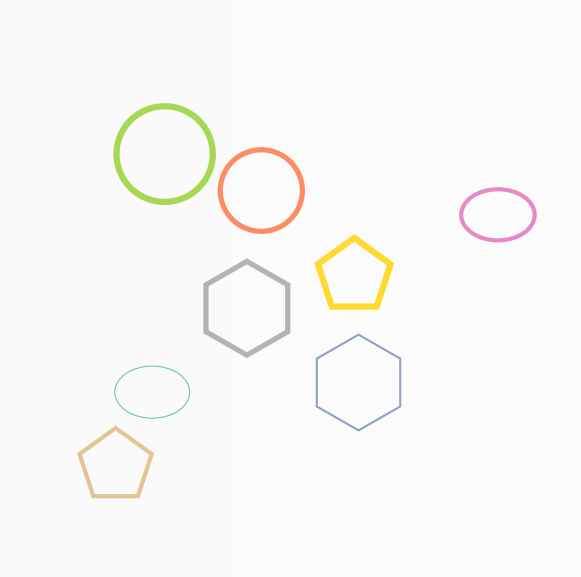[{"shape": "oval", "thickness": 0.5, "radius": 0.32, "center": [0.262, 0.32]}, {"shape": "circle", "thickness": 2.5, "radius": 0.35, "center": [0.45, 0.669]}, {"shape": "hexagon", "thickness": 1, "radius": 0.41, "center": [0.617, 0.337]}, {"shape": "oval", "thickness": 2, "radius": 0.32, "center": [0.857, 0.627]}, {"shape": "circle", "thickness": 3, "radius": 0.41, "center": [0.283, 0.732]}, {"shape": "pentagon", "thickness": 3, "radius": 0.33, "center": [0.609, 0.521]}, {"shape": "pentagon", "thickness": 2, "radius": 0.33, "center": [0.199, 0.193]}, {"shape": "hexagon", "thickness": 2.5, "radius": 0.41, "center": [0.425, 0.465]}]